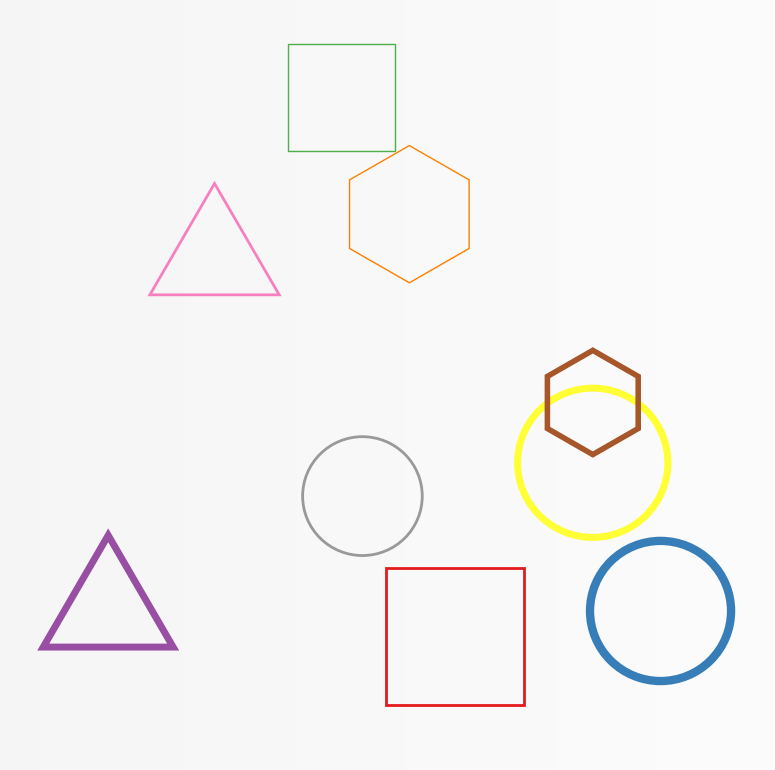[{"shape": "square", "thickness": 1, "radius": 0.45, "center": [0.588, 0.173]}, {"shape": "circle", "thickness": 3, "radius": 0.46, "center": [0.852, 0.207]}, {"shape": "square", "thickness": 0.5, "radius": 0.35, "center": [0.441, 0.874]}, {"shape": "triangle", "thickness": 2.5, "radius": 0.48, "center": [0.14, 0.208]}, {"shape": "hexagon", "thickness": 0.5, "radius": 0.45, "center": [0.528, 0.722]}, {"shape": "circle", "thickness": 2.5, "radius": 0.48, "center": [0.765, 0.399]}, {"shape": "hexagon", "thickness": 2, "radius": 0.34, "center": [0.765, 0.477]}, {"shape": "triangle", "thickness": 1, "radius": 0.48, "center": [0.277, 0.665]}, {"shape": "circle", "thickness": 1, "radius": 0.39, "center": [0.468, 0.356]}]